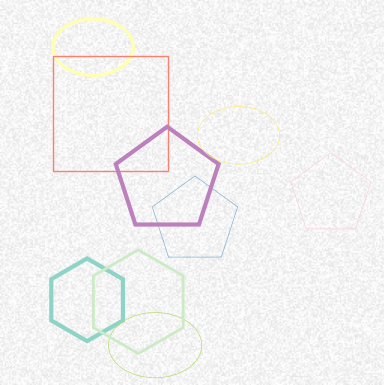[{"shape": "hexagon", "thickness": 3, "radius": 0.54, "center": [0.226, 0.221]}, {"shape": "oval", "thickness": 2.5, "radius": 0.52, "center": [0.242, 0.878]}, {"shape": "square", "thickness": 1, "radius": 0.75, "center": [0.286, 0.706]}, {"shape": "pentagon", "thickness": 0.5, "radius": 0.58, "center": [0.506, 0.427]}, {"shape": "oval", "thickness": 0.5, "radius": 0.61, "center": [0.403, 0.104]}, {"shape": "pentagon", "thickness": 0.5, "radius": 0.55, "center": [0.86, 0.494]}, {"shape": "pentagon", "thickness": 3, "radius": 0.7, "center": [0.434, 0.53]}, {"shape": "hexagon", "thickness": 2, "radius": 0.67, "center": [0.359, 0.216]}, {"shape": "oval", "thickness": 0.5, "radius": 0.53, "center": [0.619, 0.649]}]